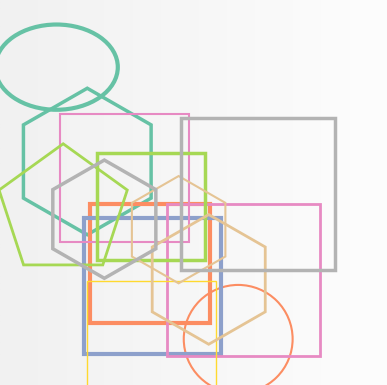[{"shape": "oval", "thickness": 3, "radius": 0.79, "center": [0.146, 0.826]}, {"shape": "hexagon", "thickness": 2.5, "radius": 0.95, "center": [0.225, 0.581]}, {"shape": "circle", "thickness": 1.5, "radius": 0.7, "center": [0.615, 0.119]}, {"shape": "square", "thickness": 3, "radius": 0.78, "center": [0.387, 0.315]}, {"shape": "square", "thickness": 3, "radius": 0.88, "center": [0.394, 0.258]}, {"shape": "square", "thickness": 1.5, "radius": 0.83, "center": [0.32, 0.537]}, {"shape": "square", "thickness": 2, "radius": 0.99, "center": [0.628, 0.272]}, {"shape": "pentagon", "thickness": 2, "radius": 0.87, "center": [0.163, 0.453]}, {"shape": "square", "thickness": 2.5, "radius": 0.7, "center": [0.389, 0.463]}, {"shape": "square", "thickness": 1, "radius": 0.83, "center": [0.391, 0.104]}, {"shape": "hexagon", "thickness": 1.5, "radius": 0.7, "center": [0.461, 0.403]}, {"shape": "hexagon", "thickness": 2, "radius": 0.84, "center": [0.539, 0.274]}, {"shape": "hexagon", "thickness": 2.5, "radius": 0.77, "center": [0.269, 0.431]}, {"shape": "square", "thickness": 2.5, "radius": 0.99, "center": [0.665, 0.496]}]